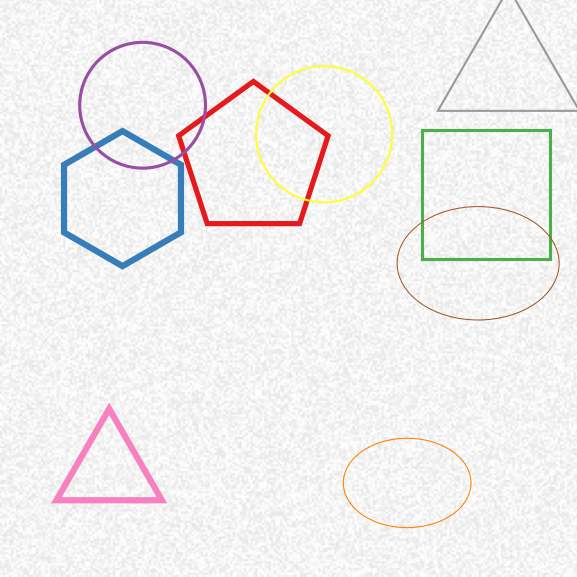[{"shape": "pentagon", "thickness": 2.5, "radius": 0.68, "center": [0.439, 0.722]}, {"shape": "hexagon", "thickness": 3, "radius": 0.58, "center": [0.212, 0.655]}, {"shape": "square", "thickness": 1.5, "radius": 0.56, "center": [0.842, 0.662]}, {"shape": "circle", "thickness": 1.5, "radius": 0.54, "center": [0.247, 0.817]}, {"shape": "oval", "thickness": 0.5, "radius": 0.55, "center": [0.705, 0.163]}, {"shape": "circle", "thickness": 1, "radius": 0.59, "center": [0.561, 0.767]}, {"shape": "oval", "thickness": 0.5, "radius": 0.7, "center": [0.828, 0.543]}, {"shape": "triangle", "thickness": 3, "radius": 0.53, "center": [0.189, 0.186]}, {"shape": "triangle", "thickness": 1, "radius": 0.71, "center": [0.881, 0.878]}]